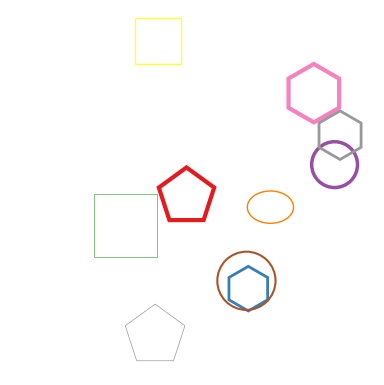[{"shape": "pentagon", "thickness": 3, "radius": 0.38, "center": [0.484, 0.489]}, {"shape": "hexagon", "thickness": 2, "radius": 0.29, "center": [0.645, 0.25]}, {"shape": "square", "thickness": 0.5, "radius": 0.41, "center": [0.325, 0.415]}, {"shape": "circle", "thickness": 2.5, "radius": 0.3, "center": [0.869, 0.572]}, {"shape": "oval", "thickness": 1, "radius": 0.3, "center": [0.702, 0.462]}, {"shape": "square", "thickness": 1, "radius": 0.3, "center": [0.41, 0.893]}, {"shape": "circle", "thickness": 1.5, "radius": 0.38, "center": [0.64, 0.271]}, {"shape": "hexagon", "thickness": 3, "radius": 0.38, "center": [0.815, 0.758]}, {"shape": "hexagon", "thickness": 2, "radius": 0.32, "center": [0.883, 0.649]}, {"shape": "pentagon", "thickness": 0.5, "radius": 0.41, "center": [0.403, 0.129]}]